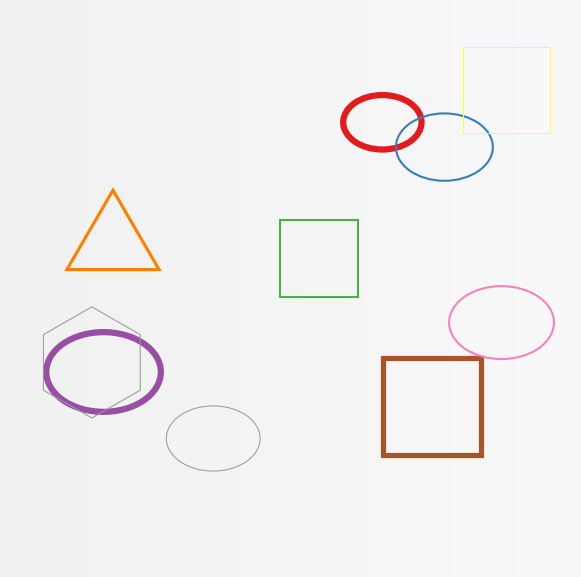[{"shape": "oval", "thickness": 3, "radius": 0.34, "center": [0.658, 0.787]}, {"shape": "oval", "thickness": 1, "radius": 0.42, "center": [0.765, 0.744]}, {"shape": "square", "thickness": 1, "radius": 0.34, "center": [0.549, 0.552]}, {"shape": "oval", "thickness": 3, "radius": 0.49, "center": [0.178, 0.355]}, {"shape": "triangle", "thickness": 1.5, "radius": 0.46, "center": [0.194, 0.578]}, {"shape": "square", "thickness": 0.5, "radius": 0.37, "center": [0.871, 0.843]}, {"shape": "square", "thickness": 2.5, "radius": 0.42, "center": [0.743, 0.296]}, {"shape": "oval", "thickness": 1, "radius": 0.45, "center": [0.863, 0.441]}, {"shape": "hexagon", "thickness": 0.5, "radius": 0.48, "center": [0.158, 0.372]}, {"shape": "oval", "thickness": 0.5, "radius": 0.4, "center": [0.367, 0.24]}]